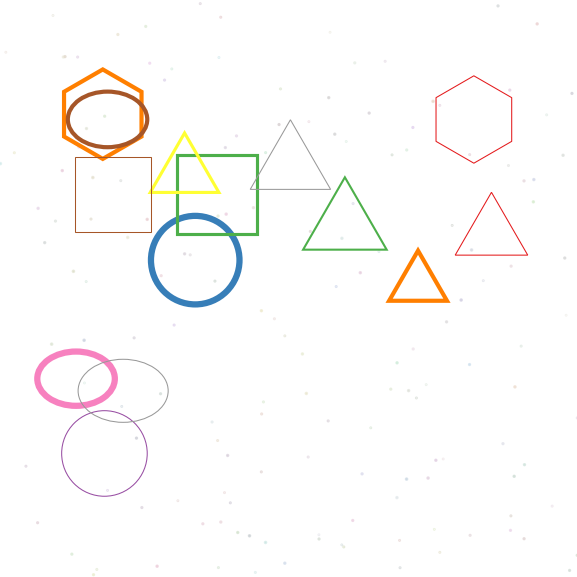[{"shape": "triangle", "thickness": 0.5, "radius": 0.36, "center": [0.851, 0.594]}, {"shape": "hexagon", "thickness": 0.5, "radius": 0.38, "center": [0.821, 0.792]}, {"shape": "circle", "thickness": 3, "radius": 0.38, "center": [0.338, 0.549]}, {"shape": "triangle", "thickness": 1, "radius": 0.42, "center": [0.597, 0.609]}, {"shape": "square", "thickness": 1.5, "radius": 0.34, "center": [0.376, 0.663]}, {"shape": "circle", "thickness": 0.5, "radius": 0.37, "center": [0.181, 0.214]}, {"shape": "hexagon", "thickness": 2, "radius": 0.39, "center": [0.178, 0.801]}, {"shape": "triangle", "thickness": 2, "radius": 0.29, "center": [0.724, 0.507]}, {"shape": "triangle", "thickness": 1.5, "radius": 0.34, "center": [0.32, 0.7]}, {"shape": "oval", "thickness": 2, "radius": 0.34, "center": [0.186, 0.792]}, {"shape": "square", "thickness": 0.5, "radius": 0.33, "center": [0.196, 0.662]}, {"shape": "oval", "thickness": 3, "radius": 0.34, "center": [0.132, 0.343]}, {"shape": "triangle", "thickness": 0.5, "radius": 0.4, "center": [0.503, 0.711]}, {"shape": "oval", "thickness": 0.5, "radius": 0.39, "center": [0.213, 0.322]}]